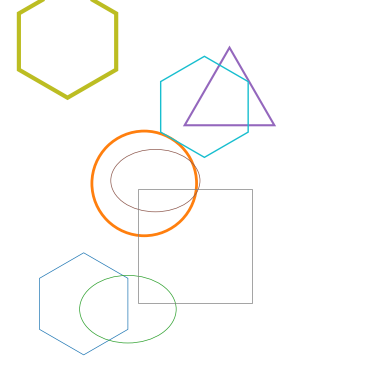[{"shape": "hexagon", "thickness": 0.5, "radius": 0.66, "center": [0.217, 0.211]}, {"shape": "circle", "thickness": 2, "radius": 0.68, "center": [0.375, 0.524]}, {"shape": "oval", "thickness": 0.5, "radius": 0.63, "center": [0.332, 0.197]}, {"shape": "triangle", "thickness": 1.5, "radius": 0.67, "center": [0.596, 0.742]}, {"shape": "oval", "thickness": 0.5, "radius": 0.58, "center": [0.404, 0.531]}, {"shape": "square", "thickness": 0.5, "radius": 0.74, "center": [0.507, 0.361]}, {"shape": "hexagon", "thickness": 3, "radius": 0.73, "center": [0.175, 0.892]}, {"shape": "hexagon", "thickness": 1, "radius": 0.66, "center": [0.531, 0.722]}]